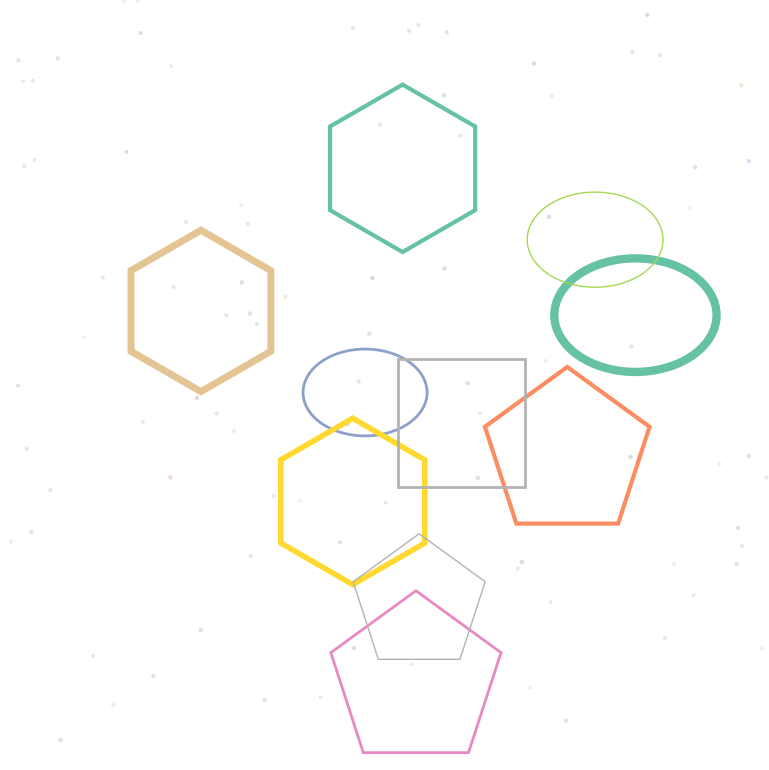[{"shape": "hexagon", "thickness": 1.5, "radius": 0.54, "center": [0.523, 0.781]}, {"shape": "oval", "thickness": 3, "radius": 0.53, "center": [0.825, 0.591]}, {"shape": "pentagon", "thickness": 1.5, "radius": 0.56, "center": [0.737, 0.411]}, {"shape": "oval", "thickness": 1, "radius": 0.4, "center": [0.474, 0.49]}, {"shape": "pentagon", "thickness": 1, "radius": 0.58, "center": [0.54, 0.117]}, {"shape": "oval", "thickness": 0.5, "radius": 0.44, "center": [0.773, 0.689]}, {"shape": "hexagon", "thickness": 2, "radius": 0.54, "center": [0.458, 0.349]}, {"shape": "hexagon", "thickness": 2.5, "radius": 0.52, "center": [0.261, 0.596]}, {"shape": "square", "thickness": 1, "radius": 0.41, "center": [0.599, 0.451]}, {"shape": "pentagon", "thickness": 0.5, "radius": 0.45, "center": [0.544, 0.217]}]